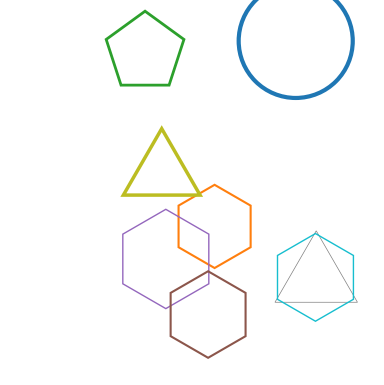[{"shape": "circle", "thickness": 3, "radius": 0.74, "center": [0.768, 0.894]}, {"shape": "hexagon", "thickness": 1.5, "radius": 0.54, "center": [0.557, 0.412]}, {"shape": "pentagon", "thickness": 2, "radius": 0.53, "center": [0.377, 0.865]}, {"shape": "hexagon", "thickness": 1, "radius": 0.64, "center": [0.431, 0.327]}, {"shape": "hexagon", "thickness": 1.5, "radius": 0.56, "center": [0.541, 0.183]}, {"shape": "triangle", "thickness": 0.5, "radius": 0.62, "center": [0.821, 0.277]}, {"shape": "triangle", "thickness": 2.5, "radius": 0.58, "center": [0.42, 0.551]}, {"shape": "hexagon", "thickness": 1, "radius": 0.57, "center": [0.819, 0.28]}]